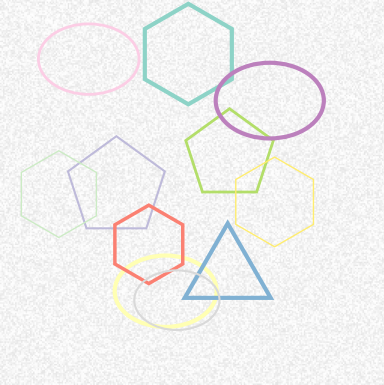[{"shape": "hexagon", "thickness": 3, "radius": 0.65, "center": [0.489, 0.86]}, {"shape": "oval", "thickness": 3, "radius": 0.66, "center": [0.43, 0.244]}, {"shape": "pentagon", "thickness": 1.5, "radius": 0.66, "center": [0.302, 0.514]}, {"shape": "hexagon", "thickness": 2.5, "radius": 0.51, "center": [0.387, 0.365]}, {"shape": "triangle", "thickness": 3, "radius": 0.64, "center": [0.591, 0.291]}, {"shape": "pentagon", "thickness": 2, "radius": 0.6, "center": [0.596, 0.598]}, {"shape": "oval", "thickness": 2, "radius": 0.65, "center": [0.23, 0.846]}, {"shape": "oval", "thickness": 1.5, "radius": 0.55, "center": [0.459, 0.22]}, {"shape": "oval", "thickness": 3, "radius": 0.7, "center": [0.701, 0.739]}, {"shape": "hexagon", "thickness": 1, "radius": 0.56, "center": [0.153, 0.496]}, {"shape": "hexagon", "thickness": 1, "radius": 0.58, "center": [0.713, 0.476]}]